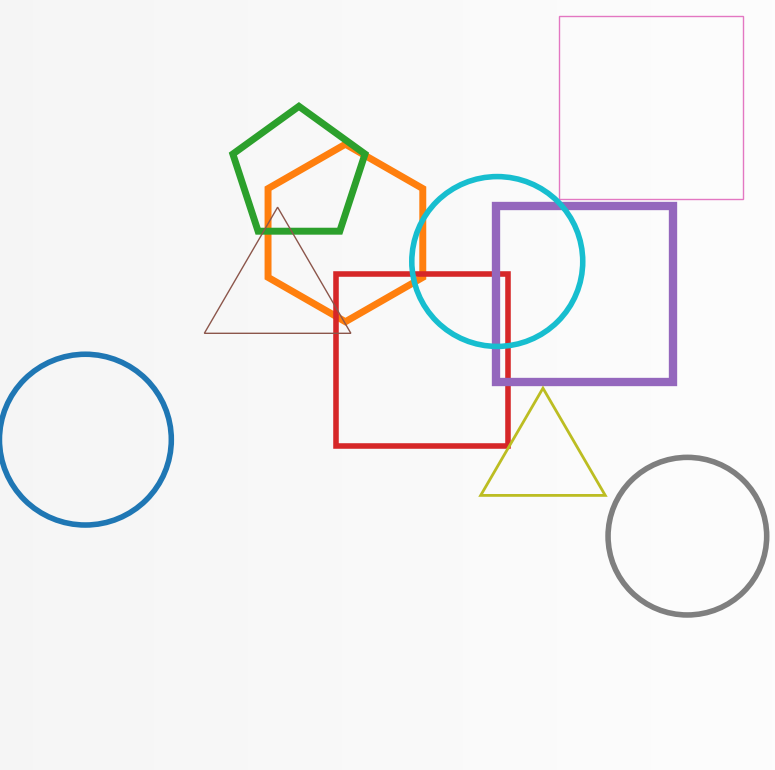[{"shape": "circle", "thickness": 2, "radius": 0.55, "center": [0.11, 0.429]}, {"shape": "hexagon", "thickness": 2.5, "radius": 0.58, "center": [0.446, 0.697]}, {"shape": "pentagon", "thickness": 2.5, "radius": 0.45, "center": [0.386, 0.772]}, {"shape": "square", "thickness": 2, "radius": 0.56, "center": [0.545, 0.533]}, {"shape": "square", "thickness": 3, "radius": 0.57, "center": [0.755, 0.618]}, {"shape": "triangle", "thickness": 0.5, "radius": 0.55, "center": [0.358, 0.622]}, {"shape": "square", "thickness": 0.5, "radius": 0.59, "center": [0.839, 0.861]}, {"shape": "circle", "thickness": 2, "radius": 0.51, "center": [0.887, 0.304]}, {"shape": "triangle", "thickness": 1, "radius": 0.46, "center": [0.701, 0.403]}, {"shape": "circle", "thickness": 2, "radius": 0.55, "center": [0.642, 0.66]}]